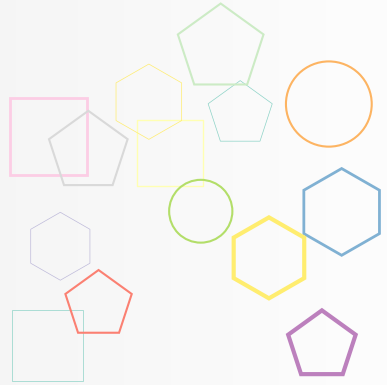[{"shape": "square", "thickness": 0.5, "radius": 0.46, "center": [0.123, 0.102]}, {"shape": "pentagon", "thickness": 0.5, "radius": 0.43, "center": [0.62, 0.704]}, {"shape": "square", "thickness": 1, "radius": 0.43, "center": [0.438, 0.602]}, {"shape": "hexagon", "thickness": 0.5, "radius": 0.44, "center": [0.156, 0.36]}, {"shape": "pentagon", "thickness": 1.5, "radius": 0.45, "center": [0.254, 0.209]}, {"shape": "hexagon", "thickness": 2, "radius": 0.56, "center": [0.882, 0.45]}, {"shape": "circle", "thickness": 1.5, "radius": 0.55, "center": [0.849, 0.73]}, {"shape": "circle", "thickness": 1.5, "radius": 0.41, "center": [0.518, 0.451]}, {"shape": "square", "thickness": 2, "radius": 0.5, "center": [0.126, 0.645]}, {"shape": "pentagon", "thickness": 1.5, "radius": 0.53, "center": [0.228, 0.606]}, {"shape": "pentagon", "thickness": 3, "radius": 0.46, "center": [0.831, 0.102]}, {"shape": "pentagon", "thickness": 1.5, "radius": 0.58, "center": [0.57, 0.875]}, {"shape": "hexagon", "thickness": 3, "radius": 0.53, "center": [0.694, 0.33]}, {"shape": "hexagon", "thickness": 0.5, "radius": 0.49, "center": [0.384, 0.736]}]